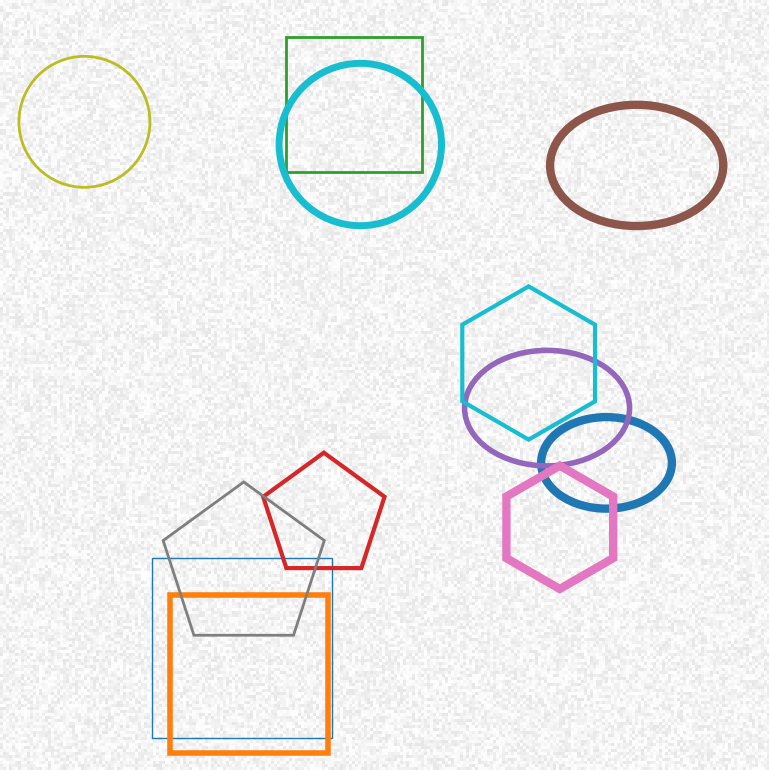[{"shape": "square", "thickness": 0.5, "radius": 0.59, "center": [0.314, 0.158]}, {"shape": "oval", "thickness": 3, "radius": 0.42, "center": [0.788, 0.399]}, {"shape": "square", "thickness": 2, "radius": 0.51, "center": [0.323, 0.125]}, {"shape": "square", "thickness": 1, "radius": 0.44, "center": [0.46, 0.864]}, {"shape": "pentagon", "thickness": 1.5, "radius": 0.41, "center": [0.421, 0.329]}, {"shape": "oval", "thickness": 2, "radius": 0.54, "center": [0.71, 0.47]}, {"shape": "oval", "thickness": 3, "radius": 0.56, "center": [0.827, 0.785]}, {"shape": "hexagon", "thickness": 3, "radius": 0.4, "center": [0.727, 0.315]}, {"shape": "pentagon", "thickness": 1, "radius": 0.55, "center": [0.317, 0.264]}, {"shape": "circle", "thickness": 1, "radius": 0.43, "center": [0.11, 0.842]}, {"shape": "hexagon", "thickness": 1.5, "radius": 0.5, "center": [0.687, 0.529]}, {"shape": "circle", "thickness": 2.5, "radius": 0.53, "center": [0.468, 0.812]}]